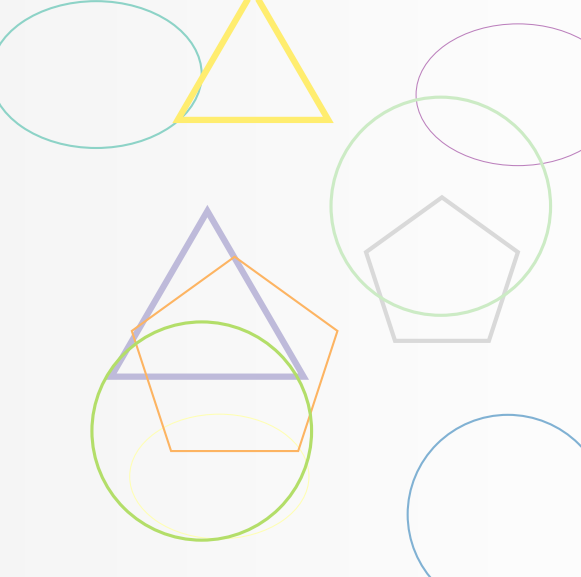[{"shape": "oval", "thickness": 1, "radius": 0.91, "center": [0.165, 0.87]}, {"shape": "oval", "thickness": 0.5, "radius": 0.77, "center": [0.377, 0.174]}, {"shape": "triangle", "thickness": 3, "radius": 0.96, "center": [0.357, 0.442]}, {"shape": "circle", "thickness": 1, "radius": 0.86, "center": [0.874, 0.108]}, {"shape": "pentagon", "thickness": 1, "radius": 0.93, "center": [0.404, 0.369]}, {"shape": "circle", "thickness": 1.5, "radius": 0.94, "center": [0.347, 0.253]}, {"shape": "pentagon", "thickness": 2, "radius": 0.69, "center": [0.76, 0.52]}, {"shape": "oval", "thickness": 0.5, "radius": 0.88, "center": [0.891, 0.835]}, {"shape": "circle", "thickness": 1.5, "radius": 0.94, "center": [0.758, 0.642]}, {"shape": "triangle", "thickness": 3, "radius": 0.75, "center": [0.435, 0.866]}]